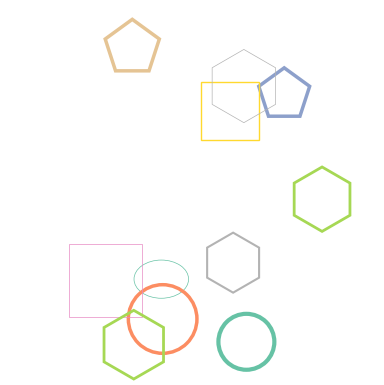[{"shape": "circle", "thickness": 3, "radius": 0.36, "center": [0.64, 0.112]}, {"shape": "oval", "thickness": 0.5, "radius": 0.35, "center": [0.419, 0.275]}, {"shape": "circle", "thickness": 2.5, "radius": 0.45, "center": [0.422, 0.171]}, {"shape": "pentagon", "thickness": 2.5, "radius": 0.35, "center": [0.738, 0.754]}, {"shape": "square", "thickness": 0.5, "radius": 0.47, "center": [0.275, 0.272]}, {"shape": "hexagon", "thickness": 2, "radius": 0.45, "center": [0.347, 0.105]}, {"shape": "hexagon", "thickness": 2, "radius": 0.42, "center": [0.837, 0.483]}, {"shape": "square", "thickness": 1, "radius": 0.38, "center": [0.598, 0.711]}, {"shape": "pentagon", "thickness": 2.5, "radius": 0.37, "center": [0.344, 0.876]}, {"shape": "hexagon", "thickness": 0.5, "radius": 0.48, "center": [0.633, 0.776]}, {"shape": "hexagon", "thickness": 1.5, "radius": 0.39, "center": [0.605, 0.318]}]